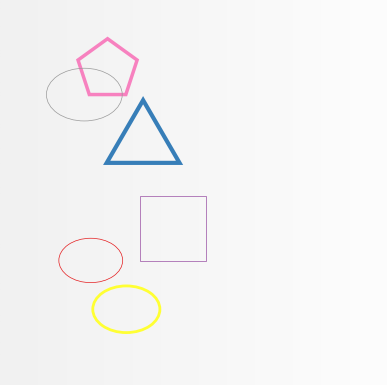[{"shape": "oval", "thickness": 0.5, "radius": 0.41, "center": [0.234, 0.324]}, {"shape": "triangle", "thickness": 3, "radius": 0.54, "center": [0.369, 0.631]}, {"shape": "square", "thickness": 0.5, "radius": 0.42, "center": [0.447, 0.407]}, {"shape": "oval", "thickness": 2, "radius": 0.43, "center": [0.326, 0.197]}, {"shape": "pentagon", "thickness": 2.5, "radius": 0.4, "center": [0.278, 0.819]}, {"shape": "oval", "thickness": 0.5, "radius": 0.49, "center": [0.218, 0.754]}]